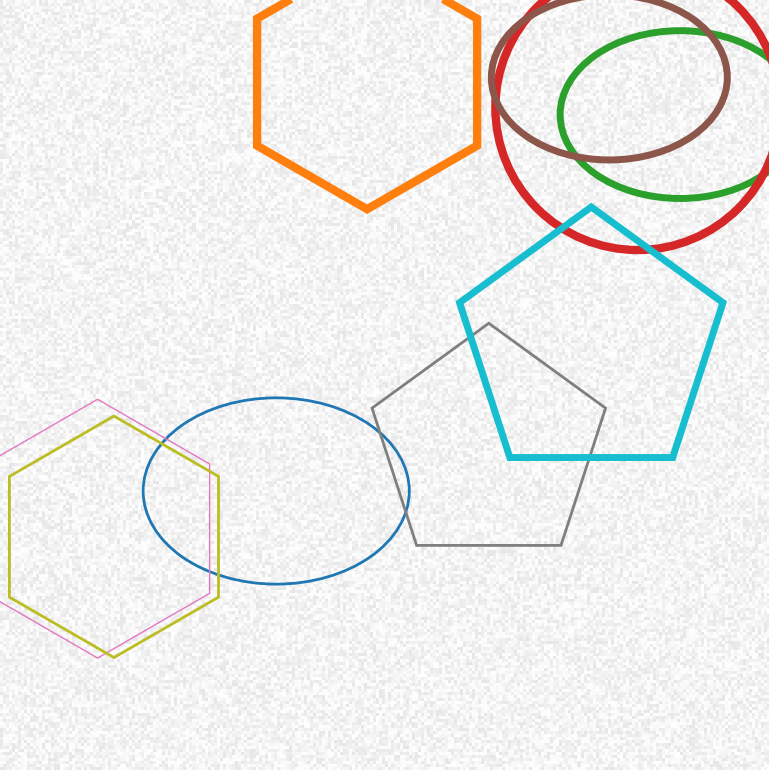[{"shape": "oval", "thickness": 1, "radius": 0.86, "center": [0.359, 0.362]}, {"shape": "hexagon", "thickness": 3, "radius": 0.82, "center": [0.477, 0.893]}, {"shape": "oval", "thickness": 2.5, "radius": 0.78, "center": [0.883, 0.851]}, {"shape": "circle", "thickness": 3, "radius": 0.92, "center": [0.828, 0.86]}, {"shape": "oval", "thickness": 2.5, "radius": 0.77, "center": [0.791, 0.9]}, {"shape": "hexagon", "thickness": 0.5, "radius": 0.84, "center": [0.127, 0.313]}, {"shape": "pentagon", "thickness": 1, "radius": 0.8, "center": [0.635, 0.421]}, {"shape": "hexagon", "thickness": 1, "radius": 0.78, "center": [0.148, 0.303]}, {"shape": "pentagon", "thickness": 2.5, "radius": 0.9, "center": [0.768, 0.551]}]